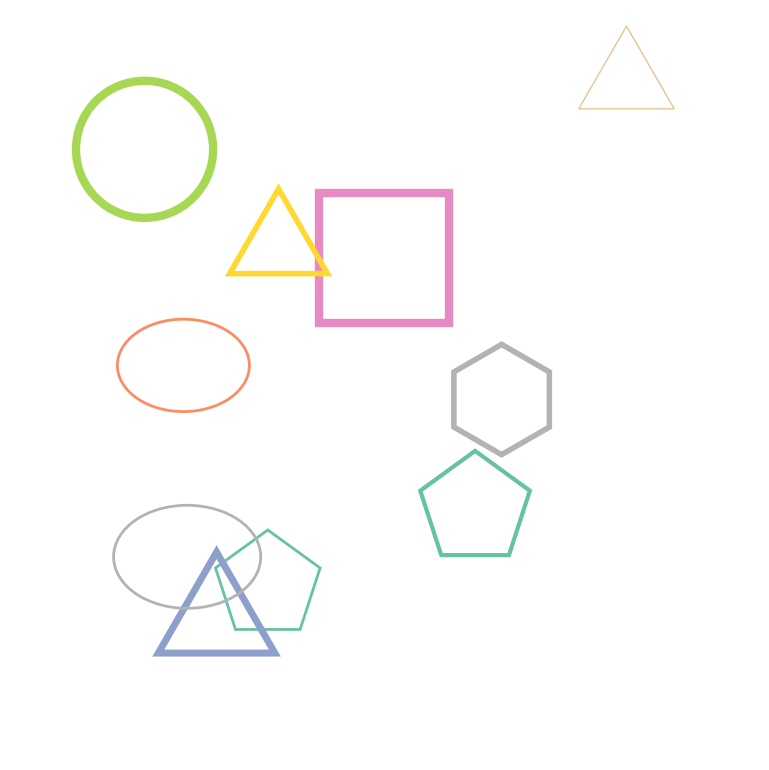[{"shape": "pentagon", "thickness": 1, "radius": 0.36, "center": [0.348, 0.24]}, {"shape": "pentagon", "thickness": 1.5, "radius": 0.37, "center": [0.617, 0.34]}, {"shape": "oval", "thickness": 1, "radius": 0.43, "center": [0.238, 0.525]}, {"shape": "triangle", "thickness": 2.5, "radius": 0.44, "center": [0.281, 0.196]}, {"shape": "square", "thickness": 3, "radius": 0.42, "center": [0.499, 0.665]}, {"shape": "circle", "thickness": 3, "radius": 0.45, "center": [0.188, 0.806]}, {"shape": "triangle", "thickness": 2, "radius": 0.37, "center": [0.362, 0.681]}, {"shape": "triangle", "thickness": 0.5, "radius": 0.36, "center": [0.814, 0.894]}, {"shape": "hexagon", "thickness": 2, "radius": 0.36, "center": [0.651, 0.481]}, {"shape": "oval", "thickness": 1, "radius": 0.48, "center": [0.243, 0.277]}]